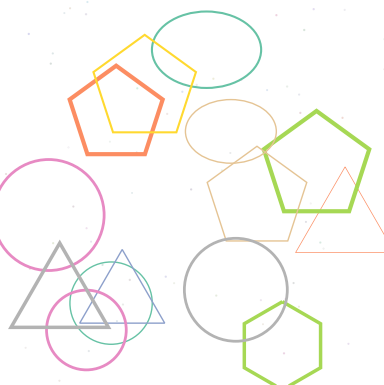[{"shape": "oval", "thickness": 1.5, "radius": 0.71, "center": [0.536, 0.871]}, {"shape": "circle", "thickness": 1, "radius": 0.53, "center": [0.289, 0.213]}, {"shape": "pentagon", "thickness": 3, "radius": 0.64, "center": [0.302, 0.702]}, {"shape": "triangle", "thickness": 0.5, "radius": 0.74, "center": [0.896, 0.418]}, {"shape": "triangle", "thickness": 1, "radius": 0.64, "center": [0.317, 0.224]}, {"shape": "circle", "thickness": 2, "radius": 0.52, "center": [0.224, 0.143]}, {"shape": "circle", "thickness": 2, "radius": 0.72, "center": [0.126, 0.442]}, {"shape": "pentagon", "thickness": 3, "radius": 0.72, "center": [0.822, 0.568]}, {"shape": "hexagon", "thickness": 2.5, "radius": 0.57, "center": [0.734, 0.102]}, {"shape": "pentagon", "thickness": 1.5, "radius": 0.7, "center": [0.376, 0.77]}, {"shape": "pentagon", "thickness": 1, "radius": 0.68, "center": [0.668, 0.484]}, {"shape": "oval", "thickness": 1, "radius": 0.59, "center": [0.6, 0.659]}, {"shape": "circle", "thickness": 2, "radius": 0.67, "center": [0.613, 0.247]}, {"shape": "triangle", "thickness": 2.5, "radius": 0.73, "center": [0.155, 0.223]}]